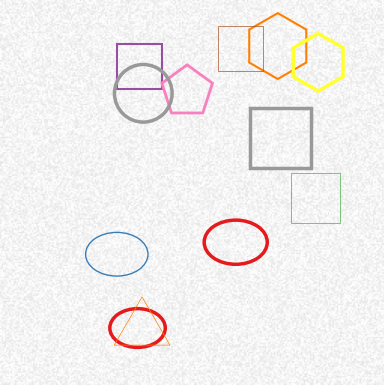[{"shape": "oval", "thickness": 2.5, "radius": 0.36, "center": [0.357, 0.148]}, {"shape": "oval", "thickness": 2.5, "radius": 0.41, "center": [0.612, 0.371]}, {"shape": "oval", "thickness": 1, "radius": 0.41, "center": [0.303, 0.34]}, {"shape": "square", "thickness": 0.5, "radius": 0.32, "center": [0.82, 0.486]}, {"shape": "square", "thickness": 1.5, "radius": 0.29, "center": [0.363, 0.827]}, {"shape": "triangle", "thickness": 0.5, "radius": 0.42, "center": [0.369, 0.145]}, {"shape": "hexagon", "thickness": 1.5, "radius": 0.43, "center": [0.721, 0.88]}, {"shape": "hexagon", "thickness": 2.5, "radius": 0.37, "center": [0.826, 0.838]}, {"shape": "square", "thickness": 0.5, "radius": 0.29, "center": [0.624, 0.875]}, {"shape": "pentagon", "thickness": 2, "radius": 0.35, "center": [0.486, 0.763]}, {"shape": "square", "thickness": 2.5, "radius": 0.39, "center": [0.729, 0.641]}, {"shape": "circle", "thickness": 2.5, "radius": 0.37, "center": [0.372, 0.758]}]